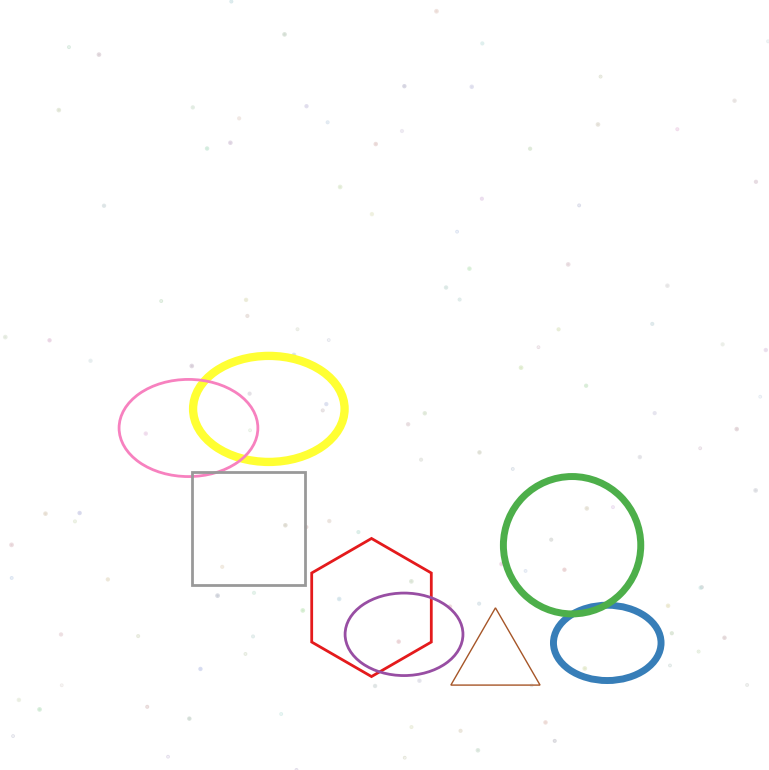[{"shape": "hexagon", "thickness": 1, "radius": 0.45, "center": [0.482, 0.211]}, {"shape": "oval", "thickness": 2.5, "radius": 0.35, "center": [0.789, 0.165]}, {"shape": "circle", "thickness": 2.5, "radius": 0.45, "center": [0.743, 0.292]}, {"shape": "oval", "thickness": 1, "radius": 0.38, "center": [0.525, 0.176]}, {"shape": "oval", "thickness": 3, "radius": 0.49, "center": [0.349, 0.469]}, {"shape": "triangle", "thickness": 0.5, "radius": 0.33, "center": [0.643, 0.144]}, {"shape": "oval", "thickness": 1, "radius": 0.45, "center": [0.245, 0.444]}, {"shape": "square", "thickness": 1, "radius": 0.37, "center": [0.323, 0.313]}]